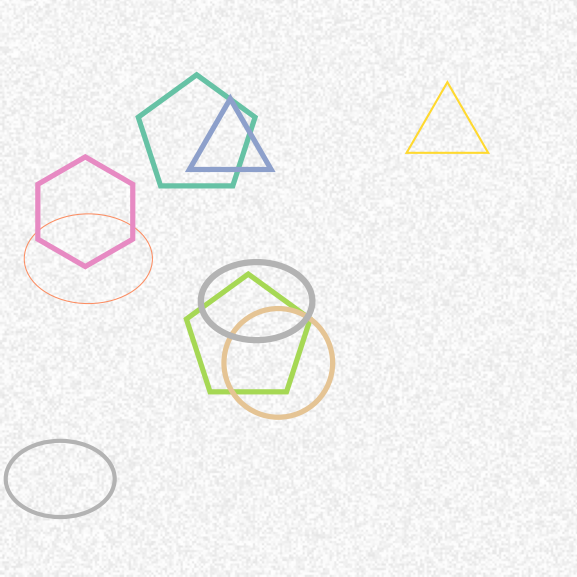[{"shape": "pentagon", "thickness": 2.5, "radius": 0.53, "center": [0.341, 0.763]}, {"shape": "oval", "thickness": 0.5, "radius": 0.55, "center": [0.153, 0.551]}, {"shape": "triangle", "thickness": 2.5, "radius": 0.41, "center": [0.399, 0.747]}, {"shape": "hexagon", "thickness": 2.5, "radius": 0.47, "center": [0.148, 0.633]}, {"shape": "pentagon", "thickness": 2.5, "radius": 0.56, "center": [0.43, 0.412]}, {"shape": "triangle", "thickness": 1, "radius": 0.41, "center": [0.775, 0.775]}, {"shape": "circle", "thickness": 2.5, "radius": 0.47, "center": [0.482, 0.371]}, {"shape": "oval", "thickness": 2, "radius": 0.47, "center": [0.104, 0.17]}, {"shape": "oval", "thickness": 3, "radius": 0.48, "center": [0.444, 0.478]}]